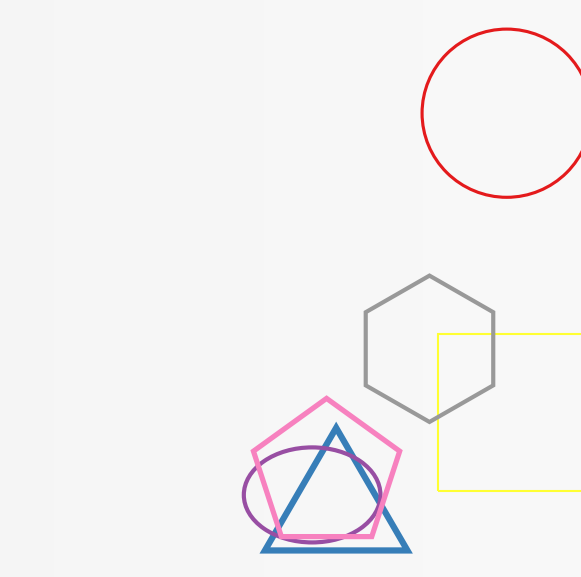[{"shape": "circle", "thickness": 1.5, "radius": 0.73, "center": [0.872, 0.803]}, {"shape": "triangle", "thickness": 3, "radius": 0.71, "center": [0.578, 0.117]}, {"shape": "oval", "thickness": 2, "radius": 0.59, "center": [0.537, 0.142]}, {"shape": "square", "thickness": 1, "radius": 0.68, "center": [0.89, 0.285]}, {"shape": "pentagon", "thickness": 2.5, "radius": 0.66, "center": [0.562, 0.177]}, {"shape": "hexagon", "thickness": 2, "radius": 0.63, "center": [0.739, 0.395]}]